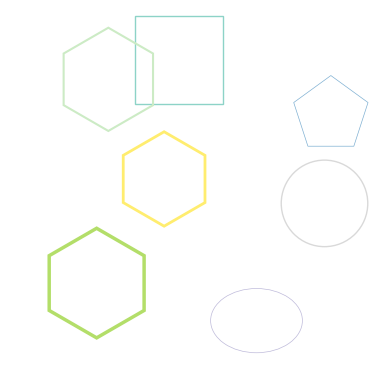[{"shape": "square", "thickness": 1, "radius": 0.57, "center": [0.465, 0.844]}, {"shape": "oval", "thickness": 0.5, "radius": 0.6, "center": [0.666, 0.167]}, {"shape": "pentagon", "thickness": 0.5, "radius": 0.51, "center": [0.859, 0.702]}, {"shape": "hexagon", "thickness": 2.5, "radius": 0.71, "center": [0.251, 0.265]}, {"shape": "circle", "thickness": 1, "radius": 0.56, "center": [0.843, 0.472]}, {"shape": "hexagon", "thickness": 1.5, "radius": 0.67, "center": [0.281, 0.794]}, {"shape": "hexagon", "thickness": 2, "radius": 0.61, "center": [0.426, 0.535]}]